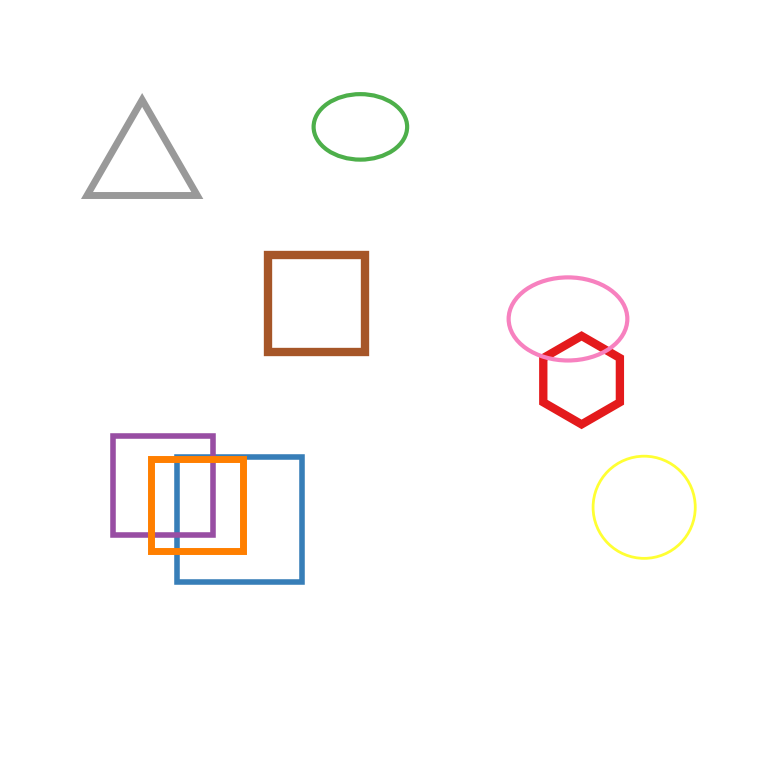[{"shape": "hexagon", "thickness": 3, "radius": 0.29, "center": [0.755, 0.506]}, {"shape": "square", "thickness": 2, "radius": 0.41, "center": [0.311, 0.326]}, {"shape": "oval", "thickness": 1.5, "radius": 0.3, "center": [0.468, 0.835]}, {"shape": "square", "thickness": 2, "radius": 0.32, "center": [0.211, 0.369]}, {"shape": "square", "thickness": 2.5, "radius": 0.3, "center": [0.256, 0.344]}, {"shape": "circle", "thickness": 1, "radius": 0.33, "center": [0.837, 0.341]}, {"shape": "square", "thickness": 3, "radius": 0.32, "center": [0.411, 0.606]}, {"shape": "oval", "thickness": 1.5, "radius": 0.39, "center": [0.738, 0.586]}, {"shape": "triangle", "thickness": 2.5, "radius": 0.41, "center": [0.185, 0.787]}]